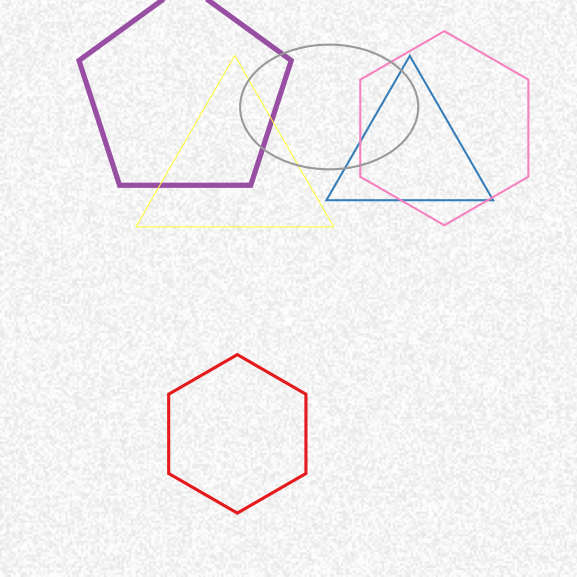[{"shape": "hexagon", "thickness": 1.5, "radius": 0.69, "center": [0.411, 0.248]}, {"shape": "triangle", "thickness": 1, "radius": 0.83, "center": [0.71, 0.736]}, {"shape": "pentagon", "thickness": 2.5, "radius": 0.97, "center": [0.321, 0.835]}, {"shape": "triangle", "thickness": 0.5, "radius": 0.99, "center": [0.406, 0.705]}, {"shape": "hexagon", "thickness": 1, "radius": 0.84, "center": [0.769, 0.777]}, {"shape": "oval", "thickness": 1, "radius": 0.77, "center": [0.57, 0.814]}]